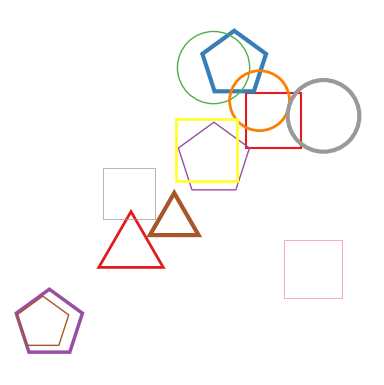[{"shape": "triangle", "thickness": 2, "radius": 0.48, "center": [0.34, 0.354]}, {"shape": "square", "thickness": 1.5, "radius": 0.36, "center": [0.71, 0.686]}, {"shape": "pentagon", "thickness": 3, "radius": 0.43, "center": [0.608, 0.833]}, {"shape": "circle", "thickness": 1, "radius": 0.47, "center": [0.555, 0.824]}, {"shape": "pentagon", "thickness": 1, "radius": 0.49, "center": [0.556, 0.585]}, {"shape": "pentagon", "thickness": 2.5, "radius": 0.45, "center": [0.128, 0.158]}, {"shape": "circle", "thickness": 2, "radius": 0.39, "center": [0.674, 0.738]}, {"shape": "square", "thickness": 2, "radius": 0.4, "center": [0.536, 0.61]}, {"shape": "triangle", "thickness": 3, "radius": 0.36, "center": [0.453, 0.426]}, {"shape": "pentagon", "thickness": 1, "radius": 0.35, "center": [0.111, 0.16]}, {"shape": "square", "thickness": 0.5, "radius": 0.38, "center": [0.812, 0.301]}, {"shape": "circle", "thickness": 3, "radius": 0.47, "center": [0.84, 0.699]}, {"shape": "square", "thickness": 0.5, "radius": 0.34, "center": [0.336, 0.497]}]